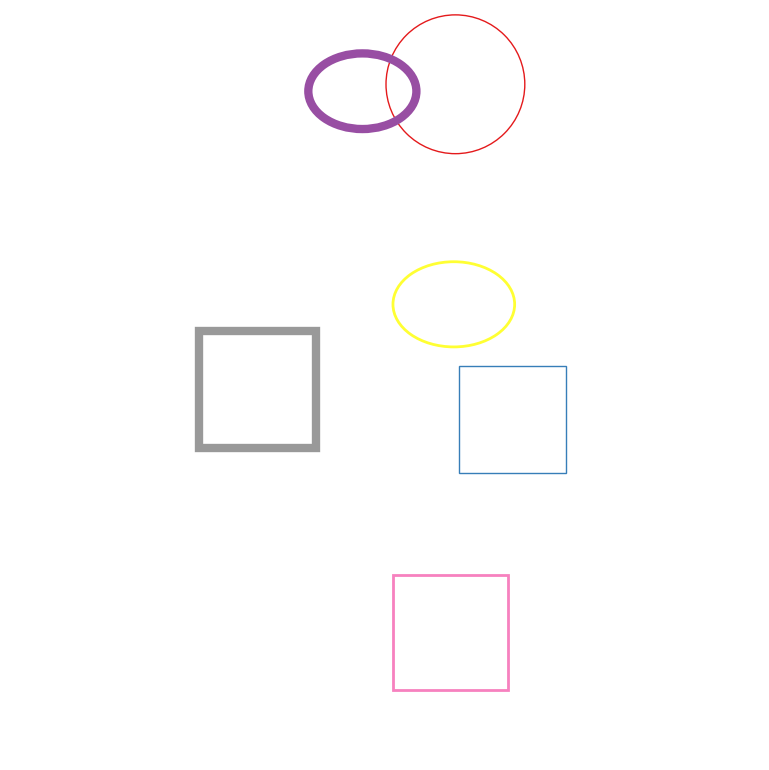[{"shape": "circle", "thickness": 0.5, "radius": 0.45, "center": [0.591, 0.891]}, {"shape": "square", "thickness": 0.5, "radius": 0.35, "center": [0.665, 0.455]}, {"shape": "oval", "thickness": 3, "radius": 0.35, "center": [0.471, 0.882]}, {"shape": "oval", "thickness": 1, "radius": 0.4, "center": [0.589, 0.605]}, {"shape": "square", "thickness": 1, "radius": 0.37, "center": [0.585, 0.179]}, {"shape": "square", "thickness": 3, "radius": 0.38, "center": [0.334, 0.494]}]